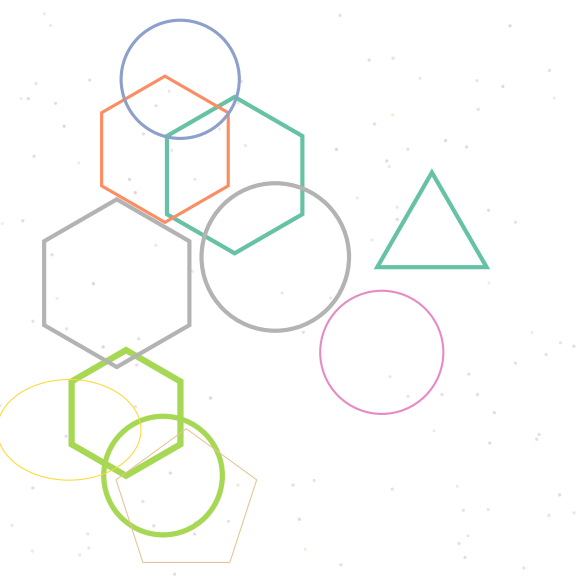[{"shape": "triangle", "thickness": 2, "radius": 0.55, "center": [0.748, 0.591]}, {"shape": "hexagon", "thickness": 2, "radius": 0.68, "center": [0.406, 0.696]}, {"shape": "hexagon", "thickness": 1.5, "radius": 0.63, "center": [0.286, 0.741]}, {"shape": "circle", "thickness": 1.5, "radius": 0.51, "center": [0.312, 0.862]}, {"shape": "circle", "thickness": 1, "radius": 0.53, "center": [0.661, 0.389]}, {"shape": "hexagon", "thickness": 3, "radius": 0.54, "center": [0.218, 0.284]}, {"shape": "circle", "thickness": 2.5, "radius": 0.51, "center": [0.282, 0.176]}, {"shape": "oval", "thickness": 0.5, "radius": 0.62, "center": [0.12, 0.255]}, {"shape": "pentagon", "thickness": 0.5, "radius": 0.64, "center": [0.323, 0.129]}, {"shape": "hexagon", "thickness": 2, "radius": 0.73, "center": [0.202, 0.509]}, {"shape": "circle", "thickness": 2, "radius": 0.64, "center": [0.477, 0.554]}]